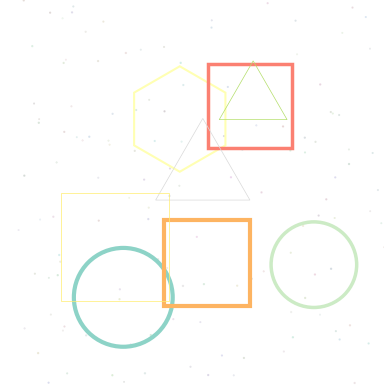[{"shape": "circle", "thickness": 3, "radius": 0.64, "center": [0.32, 0.228]}, {"shape": "hexagon", "thickness": 1.5, "radius": 0.68, "center": [0.467, 0.691]}, {"shape": "square", "thickness": 2.5, "radius": 0.54, "center": [0.649, 0.725]}, {"shape": "square", "thickness": 3, "radius": 0.56, "center": [0.537, 0.316]}, {"shape": "triangle", "thickness": 0.5, "radius": 0.51, "center": [0.658, 0.74]}, {"shape": "triangle", "thickness": 0.5, "radius": 0.71, "center": [0.527, 0.551]}, {"shape": "circle", "thickness": 2.5, "radius": 0.56, "center": [0.815, 0.313]}, {"shape": "square", "thickness": 0.5, "radius": 0.7, "center": [0.299, 0.358]}]